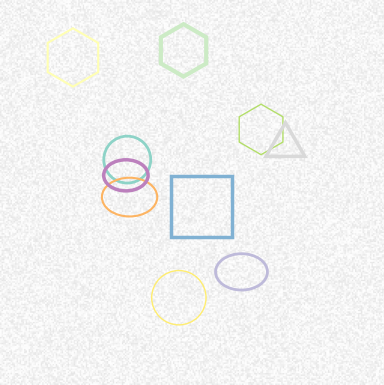[{"shape": "circle", "thickness": 2, "radius": 0.3, "center": [0.331, 0.585]}, {"shape": "hexagon", "thickness": 1.5, "radius": 0.38, "center": [0.19, 0.851]}, {"shape": "oval", "thickness": 2, "radius": 0.34, "center": [0.627, 0.294]}, {"shape": "square", "thickness": 2.5, "radius": 0.4, "center": [0.523, 0.463]}, {"shape": "oval", "thickness": 1.5, "radius": 0.36, "center": [0.337, 0.488]}, {"shape": "hexagon", "thickness": 1, "radius": 0.33, "center": [0.678, 0.664]}, {"shape": "triangle", "thickness": 2.5, "radius": 0.29, "center": [0.741, 0.623]}, {"shape": "oval", "thickness": 2.5, "radius": 0.29, "center": [0.327, 0.545]}, {"shape": "hexagon", "thickness": 3, "radius": 0.34, "center": [0.477, 0.869]}, {"shape": "circle", "thickness": 1, "radius": 0.35, "center": [0.465, 0.227]}]